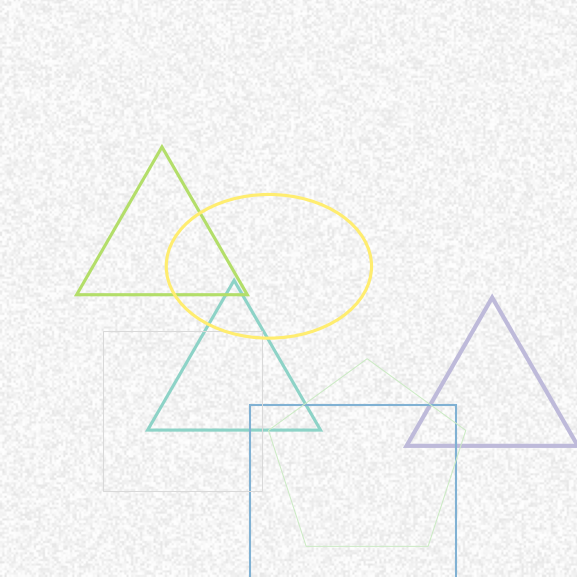[{"shape": "triangle", "thickness": 1.5, "radius": 0.86, "center": [0.405, 0.341]}, {"shape": "triangle", "thickness": 2, "radius": 0.86, "center": [0.852, 0.313]}, {"shape": "square", "thickness": 1, "radius": 0.89, "center": [0.611, 0.12]}, {"shape": "triangle", "thickness": 1.5, "radius": 0.85, "center": [0.28, 0.574]}, {"shape": "square", "thickness": 0.5, "radius": 0.69, "center": [0.315, 0.288]}, {"shape": "pentagon", "thickness": 0.5, "radius": 0.9, "center": [0.636, 0.198]}, {"shape": "oval", "thickness": 1.5, "radius": 0.89, "center": [0.466, 0.538]}]